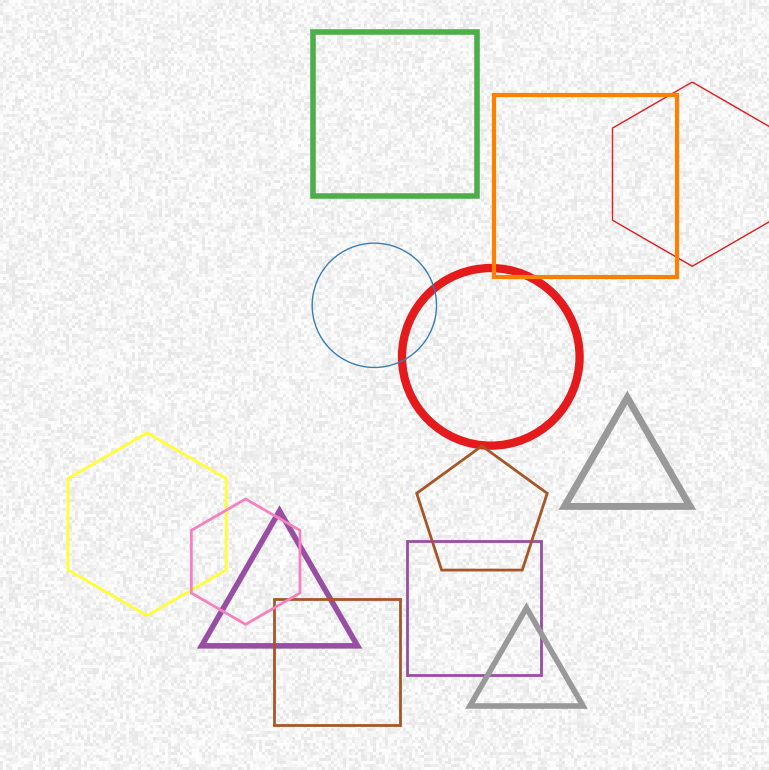[{"shape": "hexagon", "thickness": 0.5, "radius": 0.6, "center": [0.899, 0.774]}, {"shape": "circle", "thickness": 3, "radius": 0.58, "center": [0.637, 0.537]}, {"shape": "circle", "thickness": 0.5, "radius": 0.4, "center": [0.486, 0.603]}, {"shape": "square", "thickness": 2, "radius": 0.53, "center": [0.513, 0.852]}, {"shape": "triangle", "thickness": 2, "radius": 0.58, "center": [0.363, 0.22]}, {"shape": "square", "thickness": 1, "radius": 0.44, "center": [0.616, 0.211]}, {"shape": "square", "thickness": 1.5, "radius": 0.59, "center": [0.761, 0.758]}, {"shape": "hexagon", "thickness": 1, "radius": 0.59, "center": [0.191, 0.319]}, {"shape": "pentagon", "thickness": 1, "radius": 0.45, "center": [0.626, 0.332]}, {"shape": "square", "thickness": 1, "radius": 0.41, "center": [0.437, 0.14]}, {"shape": "hexagon", "thickness": 1, "radius": 0.41, "center": [0.319, 0.271]}, {"shape": "triangle", "thickness": 2.5, "radius": 0.47, "center": [0.815, 0.389]}, {"shape": "triangle", "thickness": 2, "radius": 0.42, "center": [0.684, 0.126]}]